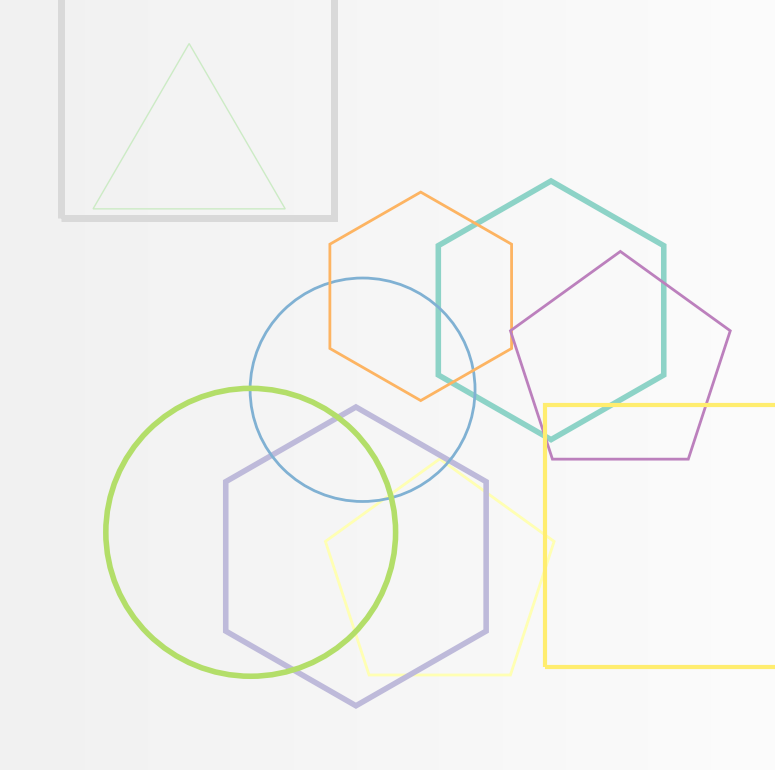[{"shape": "hexagon", "thickness": 2, "radius": 0.84, "center": [0.711, 0.597]}, {"shape": "pentagon", "thickness": 1, "radius": 0.78, "center": [0.567, 0.249]}, {"shape": "hexagon", "thickness": 2, "radius": 0.97, "center": [0.459, 0.277]}, {"shape": "circle", "thickness": 1, "radius": 0.73, "center": [0.468, 0.494]}, {"shape": "hexagon", "thickness": 1, "radius": 0.68, "center": [0.543, 0.615]}, {"shape": "circle", "thickness": 2, "radius": 0.93, "center": [0.323, 0.309]}, {"shape": "square", "thickness": 2.5, "radius": 0.88, "center": [0.255, 0.893]}, {"shape": "pentagon", "thickness": 1, "radius": 0.75, "center": [0.8, 0.524]}, {"shape": "triangle", "thickness": 0.5, "radius": 0.72, "center": [0.244, 0.8]}, {"shape": "square", "thickness": 1.5, "radius": 0.85, "center": [0.873, 0.304]}]